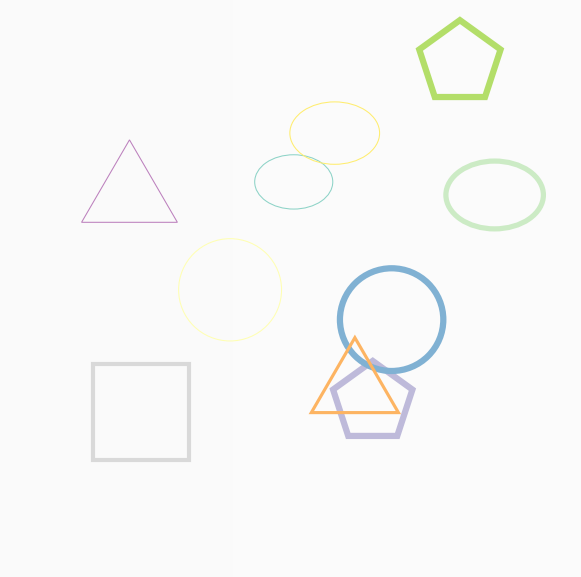[{"shape": "oval", "thickness": 0.5, "radius": 0.34, "center": [0.505, 0.684]}, {"shape": "circle", "thickness": 0.5, "radius": 0.44, "center": [0.396, 0.497]}, {"shape": "pentagon", "thickness": 3, "radius": 0.36, "center": [0.641, 0.302]}, {"shape": "circle", "thickness": 3, "radius": 0.44, "center": [0.674, 0.446]}, {"shape": "triangle", "thickness": 1.5, "radius": 0.43, "center": [0.611, 0.328]}, {"shape": "pentagon", "thickness": 3, "radius": 0.37, "center": [0.791, 0.891]}, {"shape": "square", "thickness": 2, "radius": 0.42, "center": [0.242, 0.285]}, {"shape": "triangle", "thickness": 0.5, "radius": 0.48, "center": [0.223, 0.662]}, {"shape": "oval", "thickness": 2.5, "radius": 0.42, "center": [0.851, 0.662]}, {"shape": "oval", "thickness": 0.5, "radius": 0.39, "center": [0.576, 0.769]}]